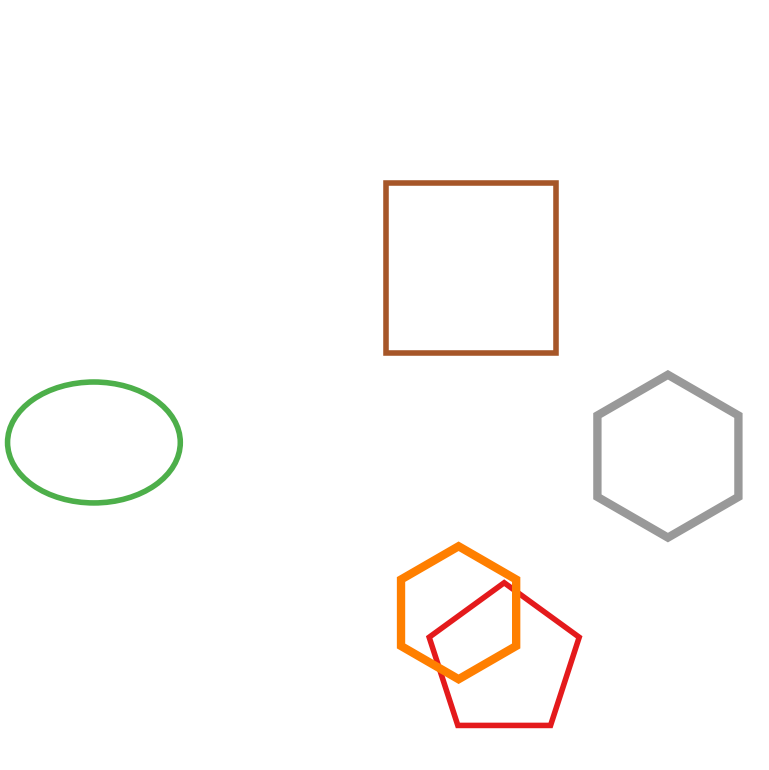[{"shape": "pentagon", "thickness": 2, "radius": 0.51, "center": [0.655, 0.141]}, {"shape": "oval", "thickness": 2, "radius": 0.56, "center": [0.122, 0.425]}, {"shape": "hexagon", "thickness": 3, "radius": 0.43, "center": [0.596, 0.204]}, {"shape": "square", "thickness": 2, "radius": 0.55, "center": [0.612, 0.652]}, {"shape": "hexagon", "thickness": 3, "radius": 0.53, "center": [0.867, 0.408]}]